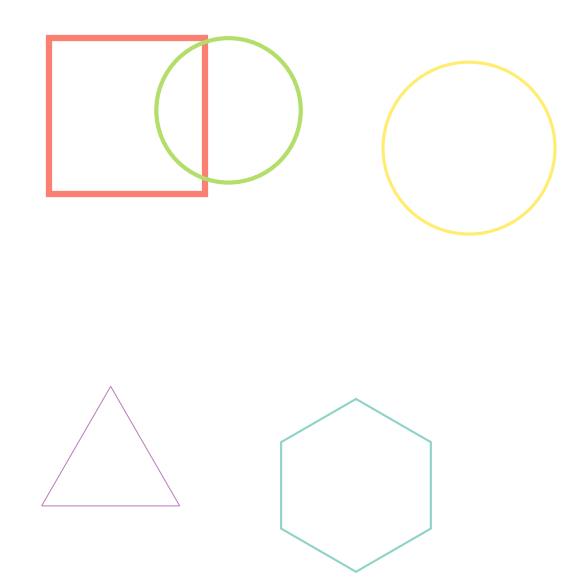[{"shape": "hexagon", "thickness": 1, "radius": 0.75, "center": [0.616, 0.159]}, {"shape": "square", "thickness": 3, "radius": 0.67, "center": [0.219, 0.798]}, {"shape": "circle", "thickness": 2, "radius": 0.63, "center": [0.396, 0.808]}, {"shape": "triangle", "thickness": 0.5, "radius": 0.69, "center": [0.192, 0.192]}, {"shape": "circle", "thickness": 1.5, "radius": 0.74, "center": [0.812, 0.743]}]